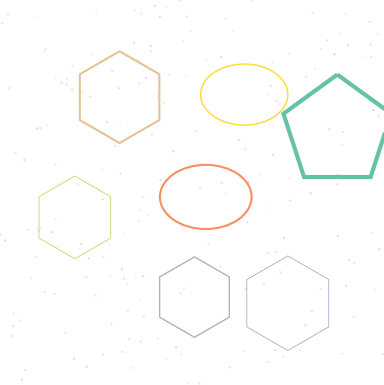[{"shape": "pentagon", "thickness": 3, "radius": 0.74, "center": [0.876, 0.659]}, {"shape": "oval", "thickness": 1.5, "radius": 0.6, "center": [0.534, 0.488]}, {"shape": "hexagon", "thickness": 0.5, "radius": 0.61, "center": [0.748, 0.212]}, {"shape": "hexagon", "thickness": 0.5, "radius": 0.54, "center": [0.194, 0.435]}, {"shape": "oval", "thickness": 1, "radius": 0.57, "center": [0.634, 0.754]}, {"shape": "hexagon", "thickness": 1.5, "radius": 0.6, "center": [0.311, 0.748]}, {"shape": "hexagon", "thickness": 1, "radius": 0.52, "center": [0.505, 0.228]}]